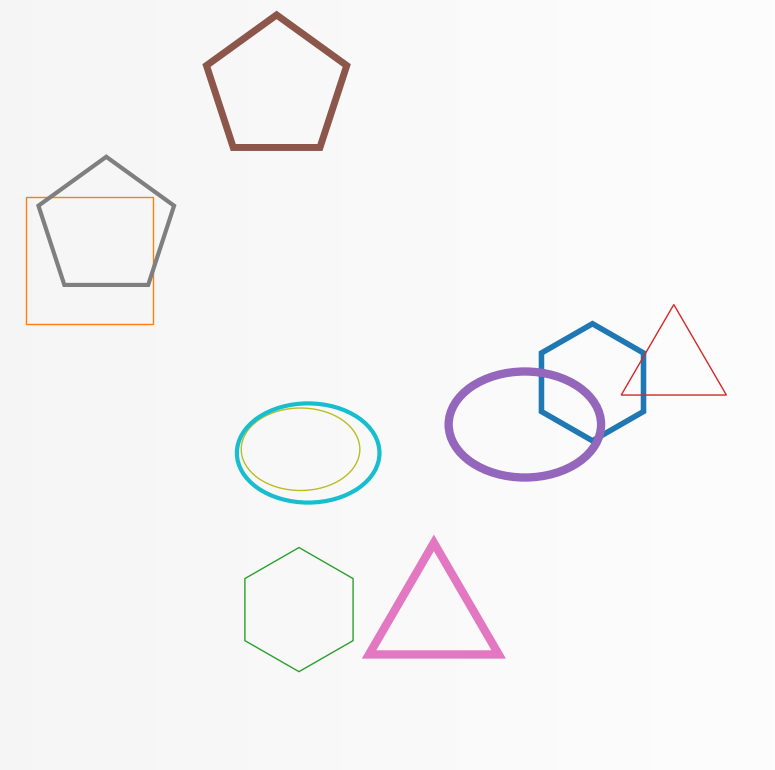[{"shape": "hexagon", "thickness": 2, "radius": 0.38, "center": [0.764, 0.504]}, {"shape": "square", "thickness": 0.5, "radius": 0.41, "center": [0.115, 0.662]}, {"shape": "hexagon", "thickness": 0.5, "radius": 0.4, "center": [0.386, 0.208]}, {"shape": "triangle", "thickness": 0.5, "radius": 0.39, "center": [0.869, 0.526]}, {"shape": "oval", "thickness": 3, "radius": 0.49, "center": [0.677, 0.449]}, {"shape": "pentagon", "thickness": 2.5, "radius": 0.48, "center": [0.357, 0.885]}, {"shape": "triangle", "thickness": 3, "radius": 0.48, "center": [0.56, 0.198]}, {"shape": "pentagon", "thickness": 1.5, "radius": 0.46, "center": [0.137, 0.704]}, {"shape": "oval", "thickness": 0.5, "radius": 0.38, "center": [0.388, 0.417]}, {"shape": "oval", "thickness": 1.5, "radius": 0.46, "center": [0.398, 0.412]}]